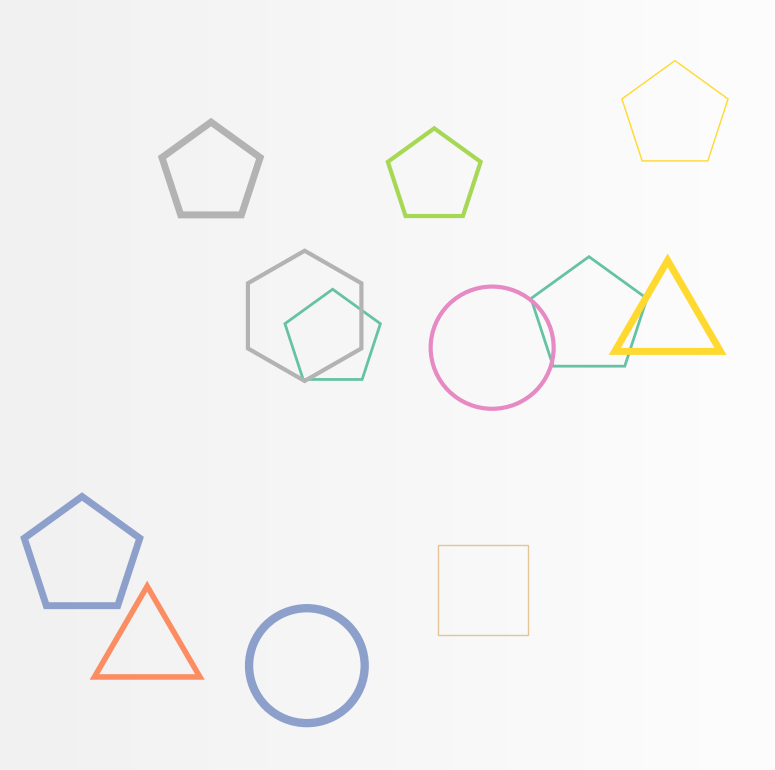[{"shape": "pentagon", "thickness": 1, "radius": 0.39, "center": [0.76, 0.588]}, {"shape": "pentagon", "thickness": 1, "radius": 0.32, "center": [0.429, 0.56]}, {"shape": "triangle", "thickness": 2, "radius": 0.39, "center": [0.19, 0.16]}, {"shape": "pentagon", "thickness": 2.5, "radius": 0.39, "center": [0.106, 0.277]}, {"shape": "circle", "thickness": 3, "radius": 0.37, "center": [0.396, 0.136]}, {"shape": "circle", "thickness": 1.5, "radius": 0.4, "center": [0.635, 0.548]}, {"shape": "pentagon", "thickness": 1.5, "radius": 0.31, "center": [0.56, 0.77]}, {"shape": "triangle", "thickness": 2.5, "radius": 0.39, "center": [0.861, 0.583]}, {"shape": "pentagon", "thickness": 0.5, "radius": 0.36, "center": [0.871, 0.849]}, {"shape": "square", "thickness": 0.5, "radius": 0.29, "center": [0.623, 0.234]}, {"shape": "pentagon", "thickness": 2.5, "radius": 0.33, "center": [0.272, 0.775]}, {"shape": "hexagon", "thickness": 1.5, "radius": 0.42, "center": [0.393, 0.59]}]